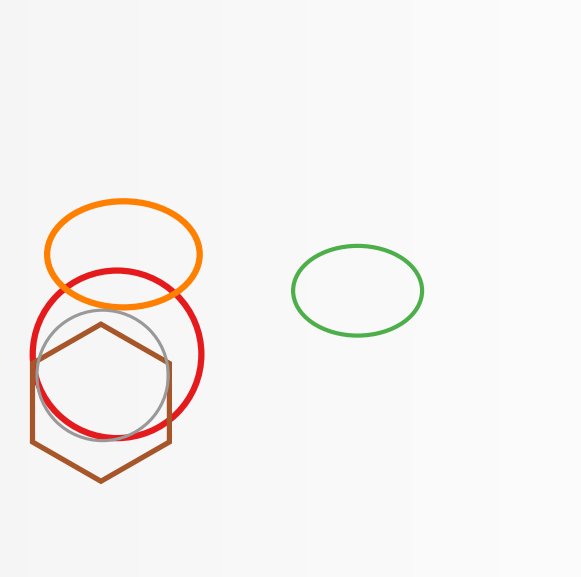[{"shape": "circle", "thickness": 3, "radius": 0.73, "center": [0.201, 0.386]}, {"shape": "oval", "thickness": 2, "radius": 0.55, "center": [0.615, 0.496]}, {"shape": "oval", "thickness": 3, "radius": 0.66, "center": [0.212, 0.559]}, {"shape": "hexagon", "thickness": 2.5, "radius": 0.68, "center": [0.174, 0.302]}, {"shape": "circle", "thickness": 1.5, "radius": 0.56, "center": [0.176, 0.349]}]